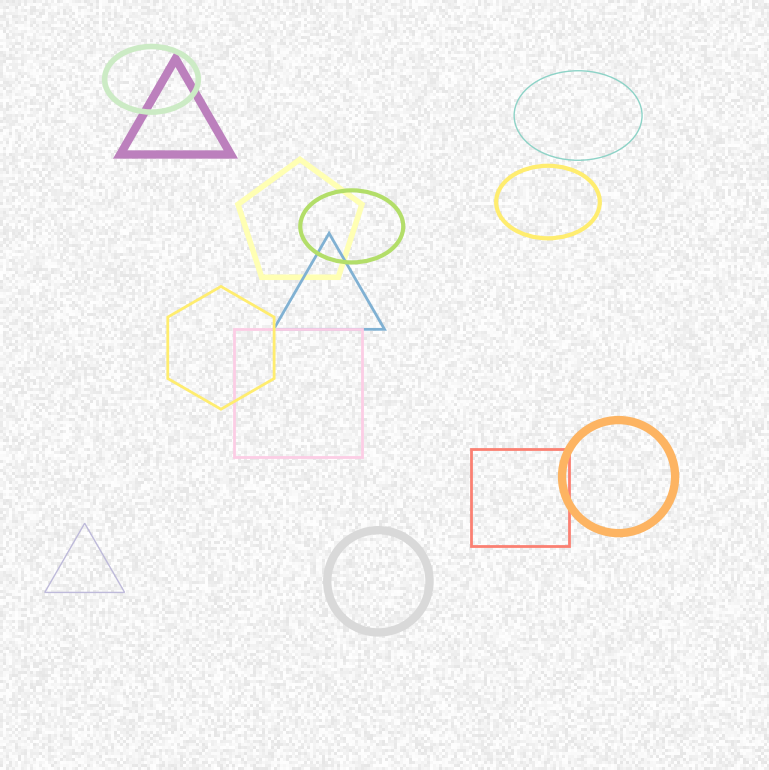[{"shape": "oval", "thickness": 0.5, "radius": 0.42, "center": [0.751, 0.85]}, {"shape": "pentagon", "thickness": 2, "radius": 0.42, "center": [0.39, 0.708]}, {"shape": "triangle", "thickness": 0.5, "radius": 0.3, "center": [0.11, 0.261]}, {"shape": "square", "thickness": 1, "radius": 0.32, "center": [0.675, 0.353]}, {"shape": "triangle", "thickness": 1, "radius": 0.42, "center": [0.427, 0.614]}, {"shape": "circle", "thickness": 3, "radius": 0.37, "center": [0.803, 0.381]}, {"shape": "oval", "thickness": 1.5, "radius": 0.33, "center": [0.457, 0.706]}, {"shape": "square", "thickness": 1, "radius": 0.41, "center": [0.387, 0.489]}, {"shape": "circle", "thickness": 3, "radius": 0.33, "center": [0.491, 0.245]}, {"shape": "triangle", "thickness": 3, "radius": 0.41, "center": [0.228, 0.841]}, {"shape": "oval", "thickness": 2, "radius": 0.3, "center": [0.197, 0.897]}, {"shape": "oval", "thickness": 1.5, "radius": 0.34, "center": [0.712, 0.738]}, {"shape": "hexagon", "thickness": 1, "radius": 0.4, "center": [0.287, 0.548]}]